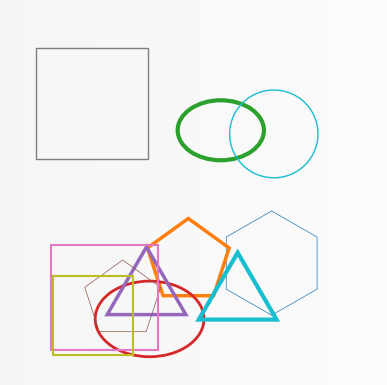[{"shape": "hexagon", "thickness": 0.5, "radius": 0.68, "center": [0.701, 0.317]}, {"shape": "pentagon", "thickness": 2.5, "radius": 0.55, "center": [0.486, 0.322]}, {"shape": "oval", "thickness": 3, "radius": 0.56, "center": [0.57, 0.662]}, {"shape": "oval", "thickness": 2, "radius": 0.7, "center": [0.386, 0.172]}, {"shape": "triangle", "thickness": 2.5, "radius": 0.59, "center": [0.378, 0.241]}, {"shape": "pentagon", "thickness": 0.5, "radius": 0.51, "center": [0.317, 0.222]}, {"shape": "square", "thickness": 1.5, "radius": 0.69, "center": [0.27, 0.227]}, {"shape": "square", "thickness": 1, "radius": 0.72, "center": [0.238, 0.731]}, {"shape": "square", "thickness": 1.5, "radius": 0.51, "center": [0.24, 0.18]}, {"shape": "triangle", "thickness": 3, "radius": 0.58, "center": [0.613, 0.228]}, {"shape": "circle", "thickness": 1, "radius": 0.57, "center": [0.707, 0.652]}]